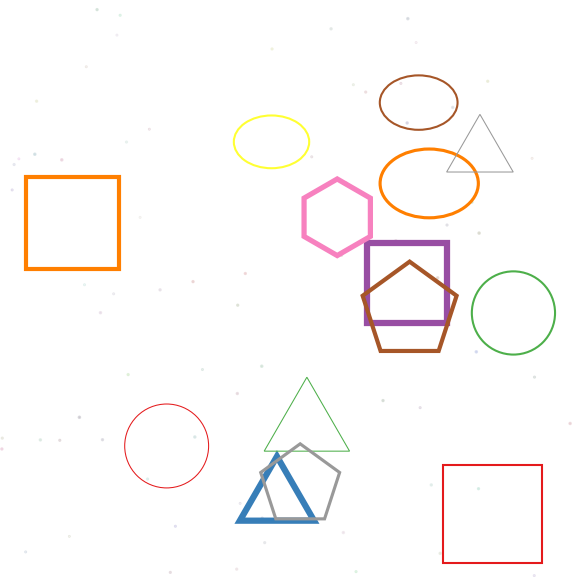[{"shape": "square", "thickness": 1, "radius": 0.43, "center": [0.853, 0.109]}, {"shape": "circle", "thickness": 0.5, "radius": 0.36, "center": [0.289, 0.227]}, {"shape": "triangle", "thickness": 3, "radius": 0.37, "center": [0.48, 0.135]}, {"shape": "triangle", "thickness": 0.5, "radius": 0.43, "center": [0.531, 0.261]}, {"shape": "circle", "thickness": 1, "radius": 0.36, "center": [0.889, 0.457]}, {"shape": "square", "thickness": 3, "radius": 0.35, "center": [0.705, 0.509]}, {"shape": "oval", "thickness": 1.5, "radius": 0.43, "center": [0.743, 0.682]}, {"shape": "square", "thickness": 2, "radius": 0.4, "center": [0.126, 0.613]}, {"shape": "oval", "thickness": 1, "radius": 0.33, "center": [0.47, 0.754]}, {"shape": "oval", "thickness": 1, "radius": 0.34, "center": [0.725, 0.821]}, {"shape": "pentagon", "thickness": 2, "radius": 0.43, "center": [0.709, 0.461]}, {"shape": "hexagon", "thickness": 2.5, "radius": 0.33, "center": [0.584, 0.623]}, {"shape": "triangle", "thickness": 0.5, "radius": 0.33, "center": [0.831, 0.735]}, {"shape": "pentagon", "thickness": 1.5, "radius": 0.36, "center": [0.52, 0.159]}]